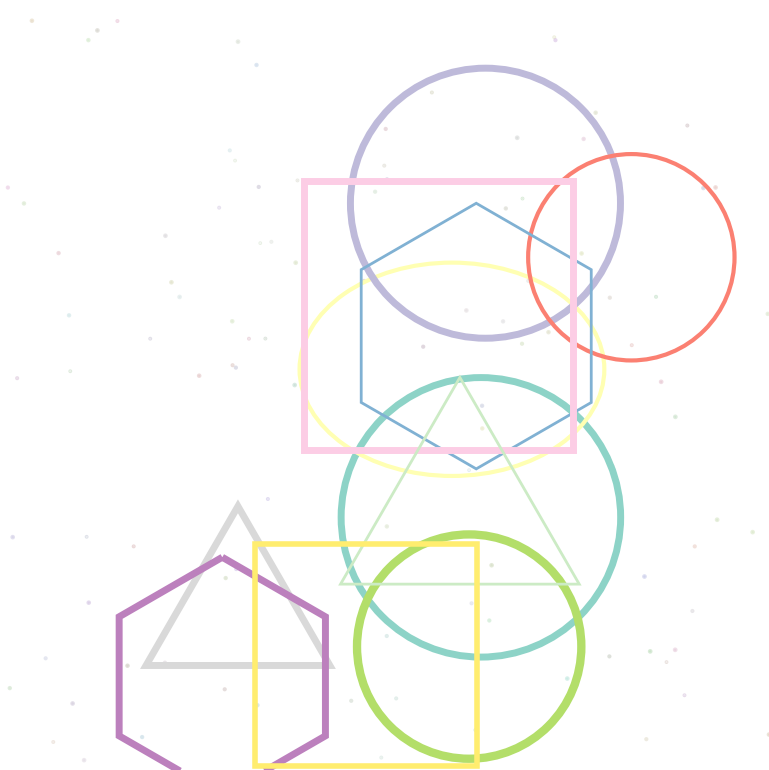[{"shape": "circle", "thickness": 2.5, "radius": 0.91, "center": [0.625, 0.328]}, {"shape": "oval", "thickness": 1.5, "radius": 0.99, "center": [0.587, 0.52]}, {"shape": "circle", "thickness": 2.5, "radius": 0.88, "center": [0.63, 0.736]}, {"shape": "circle", "thickness": 1.5, "radius": 0.67, "center": [0.82, 0.666]}, {"shape": "hexagon", "thickness": 1, "radius": 0.86, "center": [0.618, 0.564]}, {"shape": "circle", "thickness": 3, "radius": 0.73, "center": [0.609, 0.16]}, {"shape": "square", "thickness": 2.5, "radius": 0.87, "center": [0.569, 0.59]}, {"shape": "triangle", "thickness": 2.5, "radius": 0.69, "center": [0.309, 0.205]}, {"shape": "hexagon", "thickness": 2.5, "radius": 0.77, "center": [0.289, 0.122]}, {"shape": "triangle", "thickness": 1, "radius": 0.89, "center": [0.597, 0.331]}, {"shape": "square", "thickness": 2, "radius": 0.72, "center": [0.475, 0.149]}]